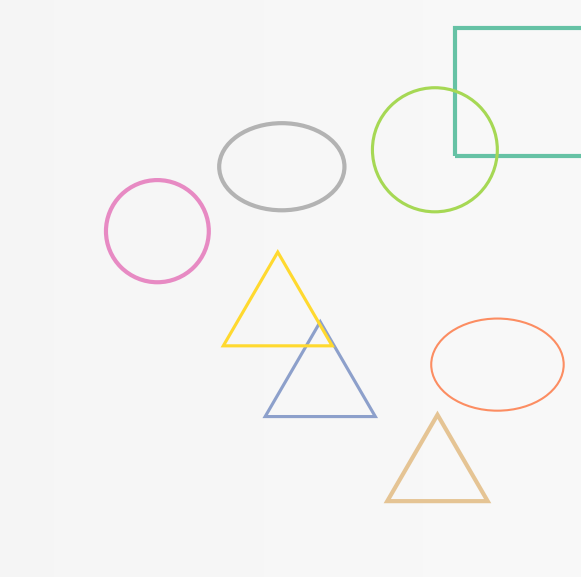[{"shape": "square", "thickness": 2, "radius": 0.55, "center": [0.894, 0.839]}, {"shape": "oval", "thickness": 1, "radius": 0.57, "center": [0.856, 0.368]}, {"shape": "triangle", "thickness": 1.5, "radius": 0.55, "center": [0.551, 0.333]}, {"shape": "circle", "thickness": 2, "radius": 0.44, "center": [0.271, 0.599]}, {"shape": "circle", "thickness": 1.5, "radius": 0.54, "center": [0.748, 0.74]}, {"shape": "triangle", "thickness": 1.5, "radius": 0.54, "center": [0.478, 0.454]}, {"shape": "triangle", "thickness": 2, "radius": 0.5, "center": [0.753, 0.181]}, {"shape": "oval", "thickness": 2, "radius": 0.54, "center": [0.485, 0.71]}]